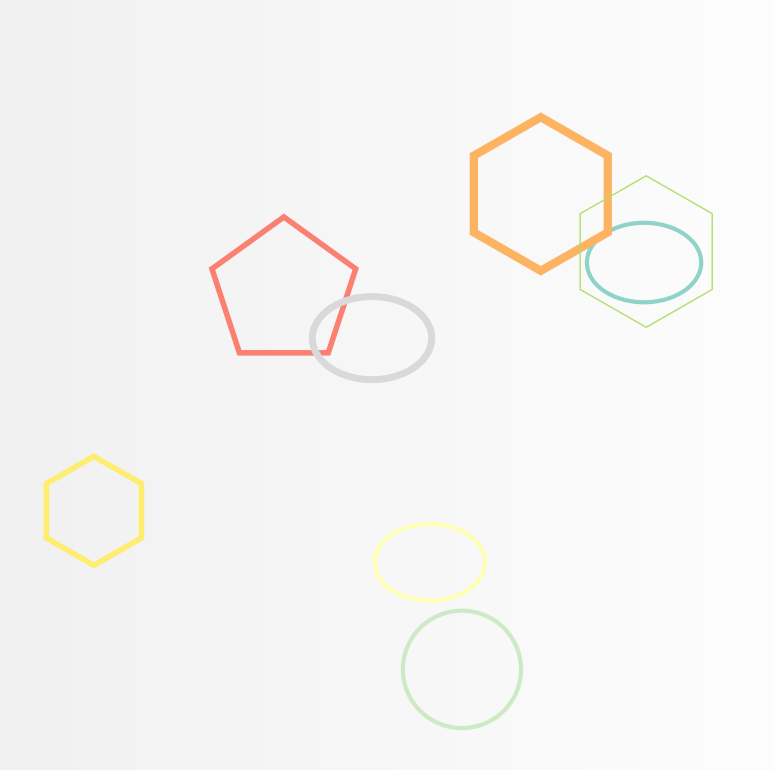[{"shape": "oval", "thickness": 1.5, "radius": 0.37, "center": [0.831, 0.659]}, {"shape": "oval", "thickness": 1.5, "radius": 0.36, "center": [0.555, 0.27]}, {"shape": "pentagon", "thickness": 2, "radius": 0.49, "center": [0.366, 0.621]}, {"shape": "hexagon", "thickness": 3, "radius": 0.5, "center": [0.698, 0.748]}, {"shape": "hexagon", "thickness": 0.5, "radius": 0.49, "center": [0.834, 0.673]}, {"shape": "oval", "thickness": 2.5, "radius": 0.39, "center": [0.48, 0.561]}, {"shape": "circle", "thickness": 1.5, "radius": 0.38, "center": [0.596, 0.131]}, {"shape": "hexagon", "thickness": 2, "radius": 0.35, "center": [0.121, 0.337]}]